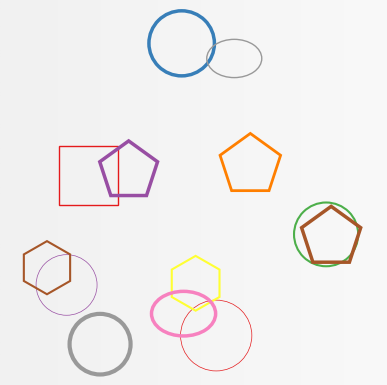[{"shape": "circle", "thickness": 0.5, "radius": 0.46, "center": [0.558, 0.128]}, {"shape": "square", "thickness": 1, "radius": 0.38, "center": [0.228, 0.544]}, {"shape": "circle", "thickness": 2.5, "radius": 0.42, "center": [0.469, 0.887]}, {"shape": "circle", "thickness": 1.5, "radius": 0.41, "center": [0.842, 0.391]}, {"shape": "pentagon", "thickness": 2.5, "radius": 0.39, "center": [0.332, 0.556]}, {"shape": "circle", "thickness": 0.5, "radius": 0.39, "center": [0.172, 0.26]}, {"shape": "pentagon", "thickness": 2, "radius": 0.41, "center": [0.646, 0.571]}, {"shape": "hexagon", "thickness": 1.5, "radius": 0.36, "center": [0.505, 0.264]}, {"shape": "pentagon", "thickness": 2.5, "radius": 0.4, "center": [0.855, 0.384]}, {"shape": "hexagon", "thickness": 1.5, "radius": 0.34, "center": [0.121, 0.305]}, {"shape": "oval", "thickness": 2.5, "radius": 0.41, "center": [0.474, 0.185]}, {"shape": "oval", "thickness": 1, "radius": 0.35, "center": [0.605, 0.848]}, {"shape": "circle", "thickness": 3, "radius": 0.39, "center": [0.258, 0.106]}]